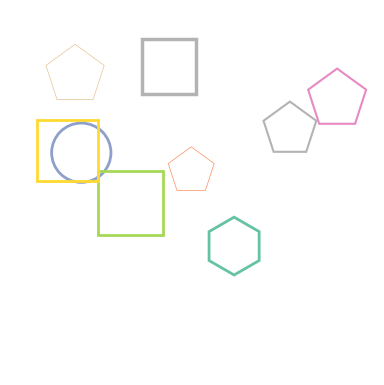[{"shape": "hexagon", "thickness": 2, "radius": 0.38, "center": [0.608, 0.361]}, {"shape": "pentagon", "thickness": 0.5, "radius": 0.31, "center": [0.497, 0.556]}, {"shape": "circle", "thickness": 2, "radius": 0.39, "center": [0.211, 0.603]}, {"shape": "pentagon", "thickness": 1.5, "radius": 0.4, "center": [0.876, 0.743]}, {"shape": "square", "thickness": 2, "radius": 0.42, "center": [0.34, 0.473]}, {"shape": "square", "thickness": 2, "radius": 0.4, "center": [0.175, 0.609]}, {"shape": "pentagon", "thickness": 0.5, "radius": 0.4, "center": [0.195, 0.806]}, {"shape": "square", "thickness": 2.5, "radius": 0.35, "center": [0.439, 0.827]}, {"shape": "pentagon", "thickness": 1.5, "radius": 0.36, "center": [0.753, 0.664]}]